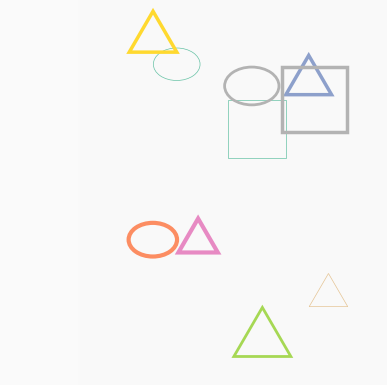[{"shape": "square", "thickness": 0.5, "radius": 0.37, "center": [0.663, 0.665]}, {"shape": "oval", "thickness": 0.5, "radius": 0.3, "center": [0.456, 0.833]}, {"shape": "oval", "thickness": 3, "radius": 0.31, "center": [0.394, 0.377]}, {"shape": "triangle", "thickness": 2.5, "radius": 0.34, "center": [0.797, 0.788]}, {"shape": "triangle", "thickness": 3, "radius": 0.29, "center": [0.511, 0.374]}, {"shape": "triangle", "thickness": 2, "radius": 0.42, "center": [0.677, 0.117]}, {"shape": "triangle", "thickness": 2.5, "radius": 0.35, "center": [0.395, 0.9]}, {"shape": "triangle", "thickness": 0.5, "radius": 0.29, "center": [0.848, 0.232]}, {"shape": "oval", "thickness": 2, "radius": 0.35, "center": [0.65, 0.777]}, {"shape": "square", "thickness": 2.5, "radius": 0.42, "center": [0.812, 0.74]}]